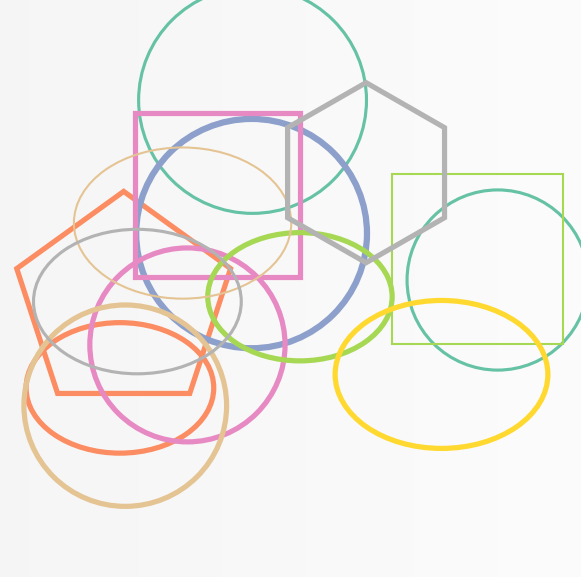[{"shape": "circle", "thickness": 1.5, "radius": 0.78, "center": [0.856, 0.514]}, {"shape": "circle", "thickness": 1.5, "radius": 0.98, "center": [0.434, 0.826]}, {"shape": "oval", "thickness": 2.5, "radius": 0.81, "center": [0.206, 0.327]}, {"shape": "pentagon", "thickness": 2.5, "radius": 0.97, "center": [0.213, 0.474]}, {"shape": "circle", "thickness": 3, "radius": 0.99, "center": [0.433, 0.595]}, {"shape": "circle", "thickness": 2.5, "radius": 0.84, "center": [0.322, 0.402]}, {"shape": "square", "thickness": 2.5, "radius": 0.71, "center": [0.374, 0.661]}, {"shape": "oval", "thickness": 2.5, "radius": 0.79, "center": [0.516, 0.485]}, {"shape": "square", "thickness": 1, "radius": 0.74, "center": [0.822, 0.551]}, {"shape": "oval", "thickness": 2.5, "radius": 0.92, "center": [0.76, 0.351]}, {"shape": "circle", "thickness": 2.5, "radius": 0.87, "center": [0.215, 0.297]}, {"shape": "oval", "thickness": 1, "radius": 0.93, "center": [0.314, 0.613]}, {"shape": "hexagon", "thickness": 2.5, "radius": 0.78, "center": [0.63, 0.7]}, {"shape": "oval", "thickness": 1.5, "radius": 0.89, "center": [0.236, 0.477]}]